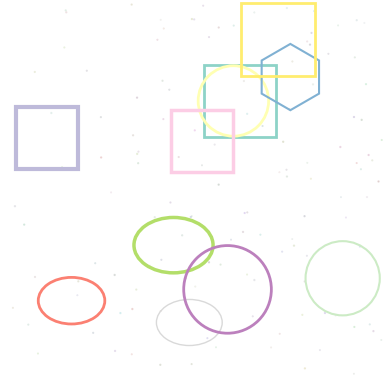[{"shape": "square", "thickness": 2, "radius": 0.47, "center": [0.625, 0.738]}, {"shape": "circle", "thickness": 2, "radius": 0.46, "center": [0.606, 0.738]}, {"shape": "square", "thickness": 3, "radius": 0.4, "center": [0.123, 0.641]}, {"shape": "oval", "thickness": 2, "radius": 0.43, "center": [0.186, 0.219]}, {"shape": "hexagon", "thickness": 1.5, "radius": 0.43, "center": [0.754, 0.8]}, {"shape": "oval", "thickness": 2.5, "radius": 0.51, "center": [0.451, 0.363]}, {"shape": "square", "thickness": 2.5, "radius": 0.4, "center": [0.525, 0.634]}, {"shape": "oval", "thickness": 1, "radius": 0.43, "center": [0.492, 0.162]}, {"shape": "circle", "thickness": 2, "radius": 0.57, "center": [0.591, 0.248]}, {"shape": "circle", "thickness": 1.5, "radius": 0.48, "center": [0.89, 0.277]}, {"shape": "square", "thickness": 2, "radius": 0.48, "center": [0.722, 0.898]}]